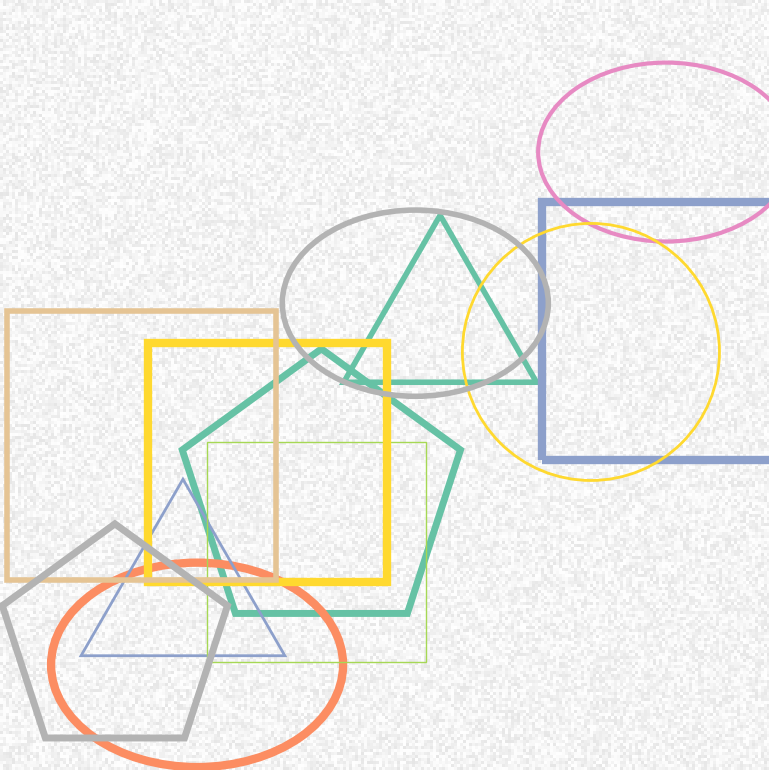[{"shape": "pentagon", "thickness": 2.5, "radius": 0.95, "center": [0.417, 0.357]}, {"shape": "triangle", "thickness": 2, "radius": 0.72, "center": [0.572, 0.576]}, {"shape": "oval", "thickness": 3, "radius": 0.95, "center": [0.256, 0.137]}, {"shape": "triangle", "thickness": 1, "radius": 0.76, "center": [0.238, 0.225]}, {"shape": "square", "thickness": 3, "radius": 0.84, "center": [0.871, 0.57]}, {"shape": "oval", "thickness": 1.5, "radius": 0.83, "center": [0.865, 0.803]}, {"shape": "square", "thickness": 0.5, "radius": 0.71, "center": [0.411, 0.283]}, {"shape": "square", "thickness": 3, "radius": 0.78, "center": [0.347, 0.399]}, {"shape": "circle", "thickness": 1, "radius": 0.83, "center": [0.767, 0.543]}, {"shape": "square", "thickness": 2, "radius": 0.88, "center": [0.184, 0.421]}, {"shape": "oval", "thickness": 2, "radius": 0.86, "center": [0.539, 0.606]}, {"shape": "pentagon", "thickness": 2.5, "radius": 0.77, "center": [0.149, 0.166]}]